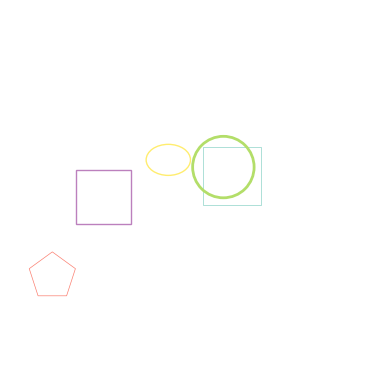[{"shape": "square", "thickness": 0.5, "radius": 0.38, "center": [0.602, 0.542]}, {"shape": "pentagon", "thickness": 0.5, "radius": 0.32, "center": [0.136, 0.283]}, {"shape": "circle", "thickness": 2, "radius": 0.4, "center": [0.58, 0.566]}, {"shape": "square", "thickness": 1, "radius": 0.35, "center": [0.269, 0.488]}, {"shape": "oval", "thickness": 1, "radius": 0.29, "center": [0.437, 0.585]}]